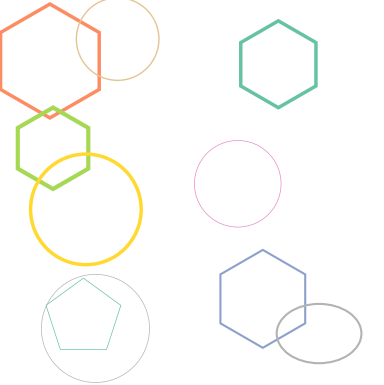[{"shape": "hexagon", "thickness": 2.5, "radius": 0.56, "center": [0.723, 0.833]}, {"shape": "pentagon", "thickness": 0.5, "radius": 0.51, "center": [0.217, 0.175]}, {"shape": "hexagon", "thickness": 2.5, "radius": 0.74, "center": [0.13, 0.842]}, {"shape": "hexagon", "thickness": 1.5, "radius": 0.64, "center": [0.683, 0.224]}, {"shape": "circle", "thickness": 0.5, "radius": 0.56, "center": [0.618, 0.523]}, {"shape": "hexagon", "thickness": 3, "radius": 0.53, "center": [0.138, 0.615]}, {"shape": "circle", "thickness": 2.5, "radius": 0.72, "center": [0.223, 0.456]}, {"shape": "circle", "thickness": 1, "radius": 0.54, "center": [0.306, 0.899]}, {"shape": "oval", "thickness": 1.5, "radius": 0.55, "center": [0.829, 0.134]}, {"shape": "circle", "thickness": 0.5, "radius": 0.7, "center": [0.248, 0.147]}]